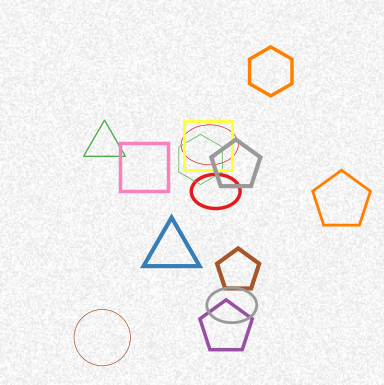[{"shape": "oval", "thickness": 2.5, "radius": 0.32, "center": [0.56, 0.503]}, {"shape": "oval", "thickness": 0.5, "radius": 0.37, "center": [0.545, 0.624]}, {"shape": "triangle", "thickness": 3, "radius": 0.42, "center": [0.446, 0.351]}, {"shape": "hexagon", "thickness": 0.5, "radius": 0.33, "center": [0.521, 0.586]}, {"shape": "triangle", "thickness": 1, "radius": 0.31, "center": [0.271, 0.625]}, {"shape": "pentagon", "thickness": 2.5, "radius": 0.36, "center": [0.587, 0.15]}, {"shape": "hexagon", "thickness": 2.5, "radius": 0.32, "center": [0.703, 0.815]}, {"shape": "pentagon", "thickness": 2, "radius": 0.39, "center": [0.887, 0.479]}, {"shape": "square", "thickness": 2, "radius": 0.32, "center": [0.54, 0.622]}, {"shape": "circle", "thickness": 0.5, "radius": 0.37, "center": [0.266, 0.123]}, {"shape": "pentagon", "thickness": 3, "radius": 0.29, "center": [0.619, 0.297]}, {"shape": "square", "thickness": 2.5, "radius": 0.31, "center": [0.375, 0.565]}, {"shape": "oval", "thickness": 2, "radius": 0.32, "center": [0.602, 0.207]}, {"shape": "pentagon", "thickness": 3, "radius": 0.33, "center": [0.613, 0.571]}]